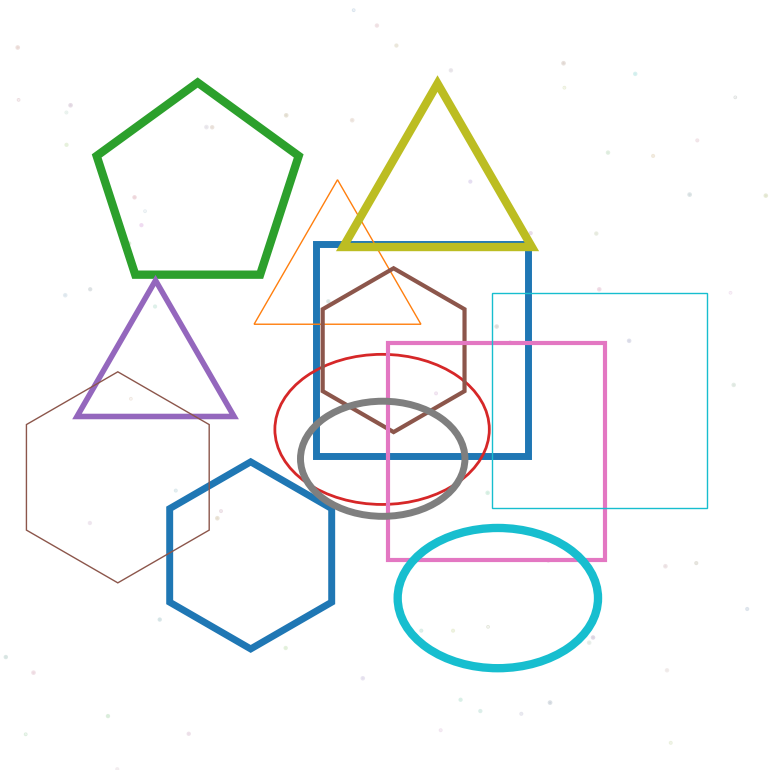[{"shape": "hexagon", "thickness": 2.5, "radius": 0.61, "center": [0.326, 0.279]}, {"shape": "square", "thickness": 2.5, "radius": 0.69, "center": [0.548, 0.546]}, {"shape": "triangle", "thickness": 0.5, "radius": 0.63, "center": [0.438, 0.641]}, {"shape": "pentagon", "thickness": 3, "radius": 0.69, "center": [0.257, 0.755]}, {"shape": "oval", "thickness": 1, "radius": 0.7, "center": [0.496, 0.442]}, {"shape": "triangle", "thickness": 2, "radius": 0.59, "center": [0.202, 0.518]}, {"shape": "hexagon", "thickness": 1.5, "radius": 0.53, "center": [0.511, 0.545]}, {"shape": "hexagon", "thickness": 0.5, "radius": 0.69, "center": [0.153, 0.38]}, {"shape": "square", "thickness": 1.5, "radius": 0.7, "center": [0.645, 0.413]}, {"shape": "oval", "thickness": 2.5, "radius": 0.53, "center": [0.497, 0.404]}, {"shape": "triangle", "thickness": 3, "radius": 0.71, "center": [0.568, 0.75]}, {"shape": "oval", "thickness": 3, "radius": 0.65, "center": [0.647, 0.223]}, {"shape": "square", "thickness": 0.5, "radius": 0.7, "center": [0.778, 0.48]}]